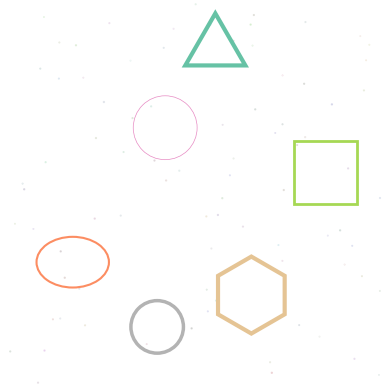[{"shape": "triangle", "thickness": 3, "radius": 0.45, "center": [0.559, 0.875]}, {"shape": "oval", "thickness": 1.5, "radius": 0.47, "center": [0.189, 0.319]}, {"shape": "circle", "thickness": 0.5, "radius": 0.41, "center": [0.429, 0.668]}, {"shape": "square", "thickness": 2, "radius": 0.41, "center": [0.846, 0.551]}, {"shape": "hexagon", "thickness": 3, "radius": 0.5, "center": [0.653, 0.234]}, {"shape": "circle", "thickness": 2.5, "radius": 0.34, "center": [0.408, 0.151]}]